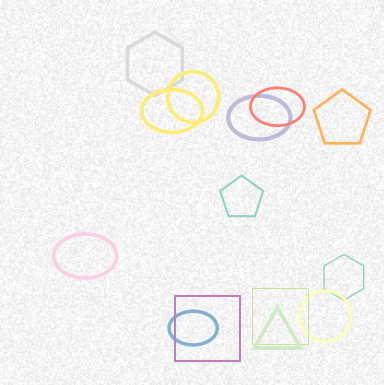[{"shape": "hexagon", "thickness": 1, "radius": 0.3, "center": [0.893, 0.28]}, {"shape": "pentagon", "thickness": 1.5, "radius": 0.29, "center": [0.628, 0.486]}, {"shape": "circle", "thickness": 2, "radius": 0.33, "center": [0.845, 0.179]}, {"shape": "oval", "thickness": 3, "radius": 0.4, "center": [0.674, 0.695]}, {"shape": "oval", "thickness": 2, "radius": 0.35, "center": [0.721, 0.723]}, {"shape": "oval", "thickness": 2.5, "radius": 0.31, "center": [0.502, 0.148]}, {"shape": "pentagon", "thickness": 2, "radius": 0.39, "center": [0.889, 0.69]}, {"shape": "square", "thickness": 0.5, "radius": 0.36, "center": [0.727, 0.179]}, {"shape": "oval", "thickness": 2.5, "radius": 0.41, "center": [0.222, 0.335]}, {"shape": "hexagon", "thickness": 2.5, "radius": 0.41, "center": [0.403, 0.834]}, {"shape": "square", "thickness": 1.5, "radius": 0.42, "center": [0.539, 0.146]}, {"shape": "triangle", "thickness": 2.5, "radius": 0.35, "center": [0.721, 0.131]}, {"shape": "circle", "thickness": 2.5, "radius": 0.33, "center": [0.502, 0.748]}, {"shape": "oval", "thickness": 2.5, "radius": 0.4, "center": [0.447, 0.712]}]